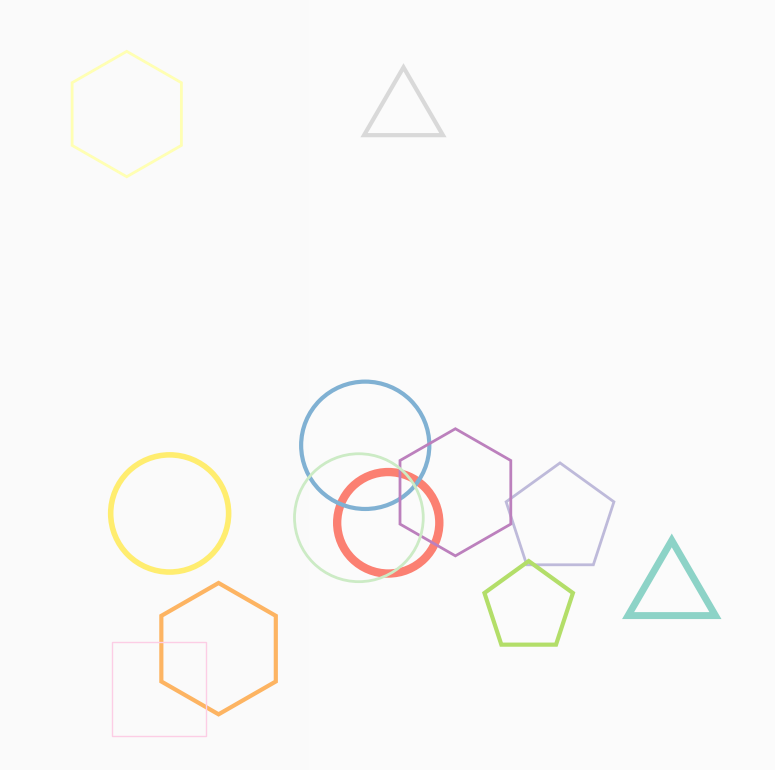[{"shape": "triangle", "thickness": 2.5, "radius": 0.33, "center": [0.867, 0.233]}, {"shape": "hexagon", "thickness": 1, "radius": 0.41, "center": [0.164, 0.852]}, {"shape": "pentagon", "thickness": 1, "radius": 0.37, "center": [0.723, 0.326]}, {"shape": "circle", "thickness": 3, "radius": 0.33, "center": [0.501, 0.321]}, {"shape": "circle", "thickness": 1.5, "radius": 0.41, "center": [0.471, 0.422]}, {"shape": "hexagon", "thickness": 1.5, "radius": 0.43, "center": [0.282, 0.158]}, {"shape": "pentagon", "thickness": 1.5, "radius": 0.3, "center": [0.682, 0.211]}, {"shape": "square", "thickness": 0.5, "radius": 0.31, "center": [0.205, 0.106]}, {"shape": "triangle", "thickness": 1.5, "radius": 0.29, "center": [0.521, 0.854]}, {"shape": "hexagon", "thickness": 1, "radius": 0.41, "center": [0.588, 0.361]}, {"shape": "circle", "thickness": 1, "radius": 0.42, "center": [0.463, 0.328]}, {"shape": "circle", "thickness": 2, "radius": 0.38, "center": [0.219, 0.333]}]